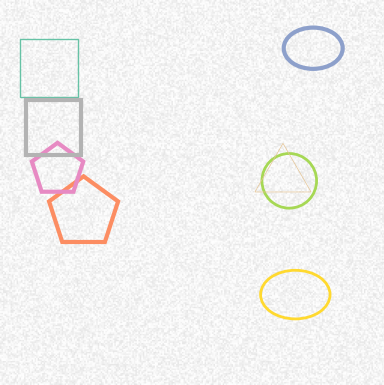[{"shape": "square", "thickness": 1, "radius": 0.38, "center": [0.127, 0.823]}, {"shape": "pentagon", "thickness": 3, "radius": 0.47, "center": [0.217, 0.448]}, {"shape": "oval", "thickness": 3, "radius": 0.38, "center": [0.814, 0.875]}, {"shape": "pentagon", "thickness": 3, "radius": 0.35, "center": [0.149, 0.559]}, {"shape": "circle", "thickness": 2, "radius": 0.35, "center": [0.751, 0.53]}, {"shape": "oval", "thickness": 2, "radius": 0.45, "center": [0.767, 0.235]}, {"shape": "triangle", "thickness": 0.5, "radius": 0.42, "center": [0.735, 0.543]}, {"shape": "square", "thickness": 3, "radius": 0.36, "center": [0.14, 0.668]}]